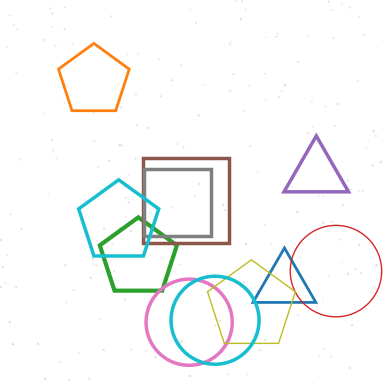[{"shape": "triangle", "thickness": 2, "radius": 0.47, "center": [0.739, 0.262]}, {"shape": "pentagon", "thickness": 2, "radius": 0.48, "center": [0.244, 0.791]}, {"shape": "pentagon", "thickness": 3, "radius": 0.53, "center": [0.359, 0.33]}, {"shape": "circle", "thickness": 1, "radius": 0.59, "center": [0.873, 0.296]}, {"shape": "triangle", "thickness": 2.5, "radius": 0.48, "center": [0.822, 0.55]}, {"shape": "square", "thickness": 2.5, "radius": 0.55, "center": [0.483, 0.479]}, {"shape": "circle", "thickness": 2.5, "radius": 0.56, "center": [0.491, 0.163]}, {"shape": "square", "thickness": 2.5, "radius": 0.43, "center": [0.461, 0.473]}, {"shape": "pentagon", "thickness": 1, "radius": 0.6, "center": [0.653, 0.205]}, {"shape": "pentagon", "thickness": 2.5, "radius": 0.55, "center": [0.308, 0.424]}, {"shape": "circle", "thickness": 2.5, "radius": 0.57, "center": [0.559, 0.168]}]